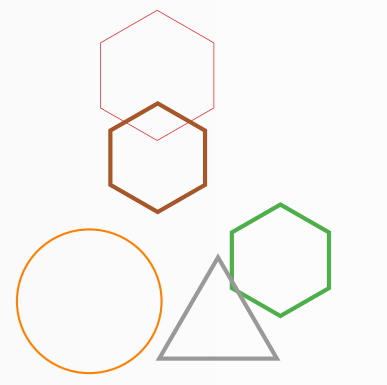[{"shape": "hexagon", "thickness": 0.5, "radius": 0.85, "center": [0.406, 0.804]}, {"shape": "hexagon", "thickness": 3, "radius": 0.72, "center": [0.724, 0.324]}, {"shape": "circle", "thickness": 1.5, "radius": 0.93, "center": [0.23, 0.217]}, {"shape": "hexagon", "thickness": 3, "radius": 0.71, "center": [0.407, 0.59]}, {"shape": "triangle", "thickness": 3, "radius": 0.88, "center": [0.563, 0.156]}]